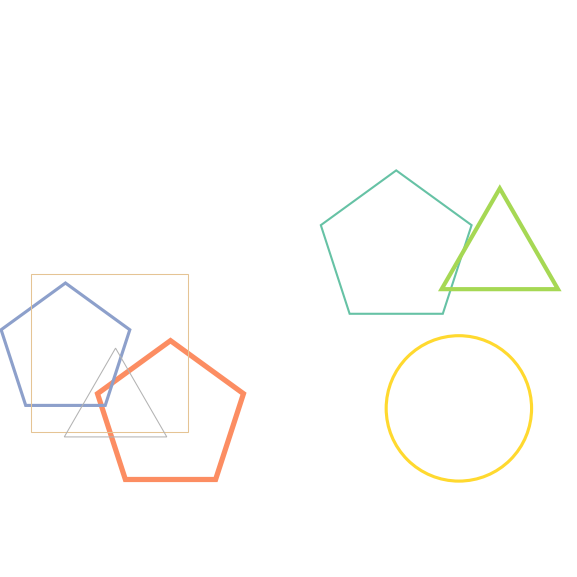[{"shape": "pentagon", "thickness": 1, "radius": 0.69, "center": [0.686, 0.567]}, {"shape": "pentagon", "thickness": 2.5, "radius": 0.66, "center": [0.295, 0.276]}, {"shape": "pentagon", "thickness": 1.5, "radius": 0.59, "center": [0.113, 0.392]}, {"shape": "triangle", "thickness": 2, "radius": 0.58, "center": [0.865, 0.557]}, {"shape": "circle", "thickness": 1.5, "radius": 0.63, "center": [0.795, 0.292]}, {"shape": "square", "thickness": 0.5, "radius": 0.68, "center": [0.189, 0.388]}, {"shape": "triangle", "thickness": 0.5, "radius": 0.51, "center": [0.2, 0.294]}]